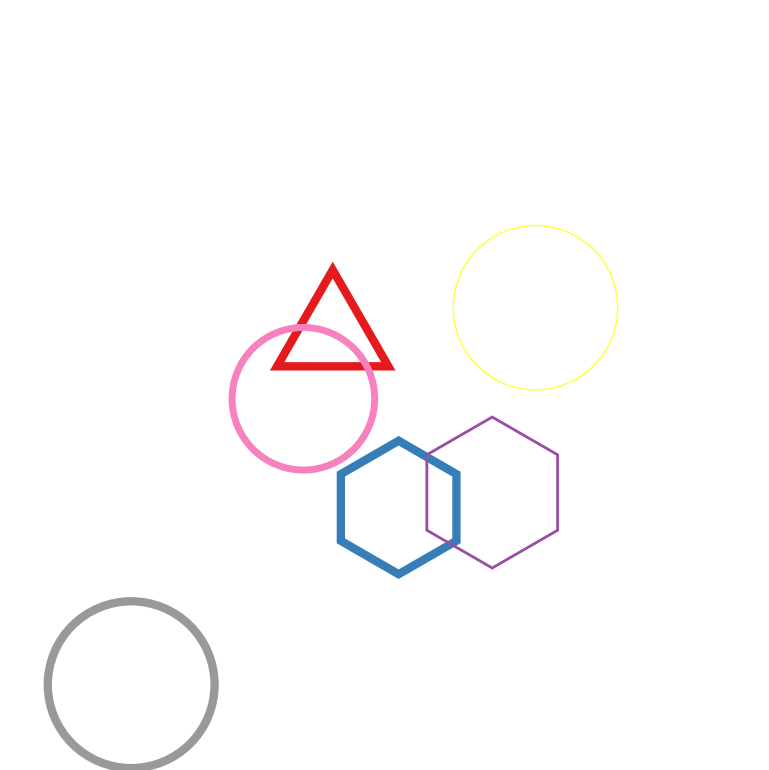[{"shape": "triangle", "thickness": 3, "radius": 0.42, "center": [0.432, 0.566]}, {"shape": "hexagon", "thickness": 3, "radius": 0.43, "center": [0.518, 0.341]}, {"shape": "hexagon", "thickness": 1, "radius": 0.49, "center": [0.639, 0.36]}, {"shape": "circle", "thickness": 0.5, "radius": 0.53, "center": [0.695, 0.6]}, {"shape": "circle", "thickness": 2.5, "radius": 0.46, "center": [0.394, 0.482]}, {"shape": "circle", "thickness": 3, "radius": 0.54, "center": [0.17, 0.111]}]